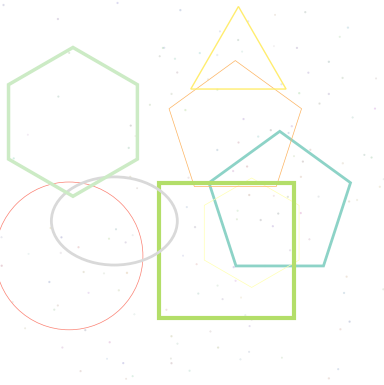[{"shape": "pentagon", "thickness": 2, "radius": 0.97, "center": [0.727, 0.466]}, {"shape": "hexagon", "thickness": 0.5, "radius": 0.71, "center": [0.654, 0.396]}, {"shape": "circle", "thickness": 0.5, "radius": 0.96, "center": [0.179, 0.335]}, {"shape": "pentagon", "thickness": 0.5, "radius": 0.9, "center": [0.611, 0.662]}, {"shape": "square", "thickness": 3, "radius": 0.88, "center": [0.588, 0.35]}, {"shape": "oval", "thickness": 2, "radius": 0.82, "center": [0.297, 0.426]}, {"shape": "hexagon", "thickness": 2.5, "radius": 0.97, "center": [0.19, 0.683]}, {"shape": "triangle", "thickness": 1, "radius": 0.71, "center": [0.619, 0.84]}]